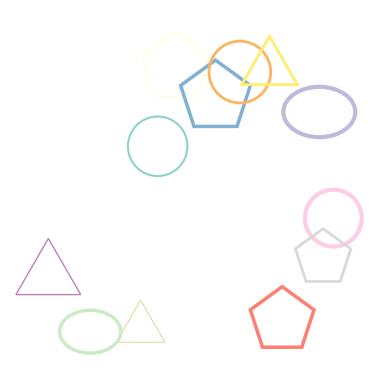[{"shape": "circle", "thickness": 1.5, "radius": 0.39, "center": [0.41, 0.62]}, {"shape": "pentagon", "thickness": 0.5, "radius": 0.46, "center": [0.457, 0.824]}, {"shape": "oval", "thickness": 3, "radius": 0.47, "center": [0.829, 0.709]}, {"shape": "pentagon", "thickness": 2.5, "radius": 0.43, "center": [0.733, 0.168]}, {"shape": "pentagon", "thickness": 2.5, "radius": 0.48, "center": [0.56, 0.749]}, {"shape": "circle", "thickness": 2, "radius": 0.4, "center": [0.623, 0.813]}, {"shape": "triangle", "thickness": 0.5, "radius": 0.36, "center": [0.365, 0.148]}, {"shape": "circle", "thickness": 3, "radius": 0.37, "center": [0.866, 0.434]}, {"shape": "pentagon", "thickness": 2, "radius": 0.38, "center": [0.839, 0.33]}, {"shape": "triangle", "thickness": 1, "radius": 0.49, "center": [0.126, 0.283]}, {"shape": "oval", "thickness": 2.5, "radius": 0.4, "center": [0.234, 0.139]}, {"shape": "triangle", "thickness": 2, "radius": 0.42, "center": [0.7, 0.822]}]